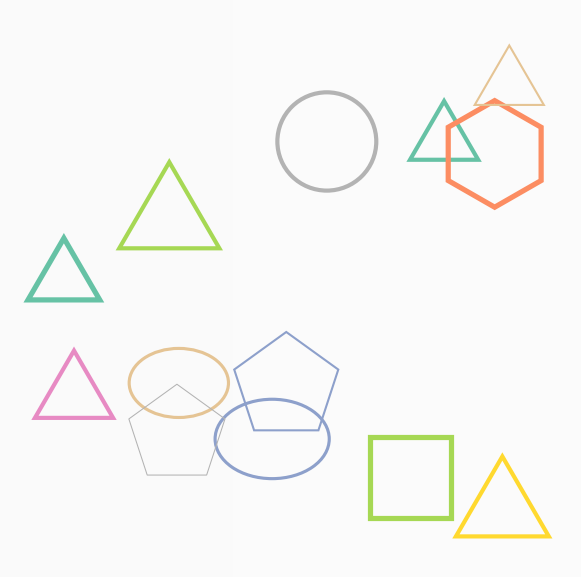[{"shape": "triangle", "thickness": 2.5, "radius": 0.36, "center": [0.11, 0.515]}, {"shape": "triangle", "thickness": 2, "radius": 0.34, "center": [0.764, 0.756]}, {"shape": "hexagon", "thickness": 2.5, "radius": 0.46, "center": [0.851, 0.733]}, {"shape": "oval", "thickness": 1.5, "radius": 0.49, "center": [0.468, 0.239]}, {"shape": "pentagon", "thickness": 1, "radius": 0.47, "center": [0.492, 0.33]}, {"shape": "triangle", "thickness": 2, "radius": 0.39, "center": [0.127, 0.314]}, {"shape": "triangle", "thickness": 2, "radius": 0.5, "center": [0.291, 0.619]}, {"shape": "square", "thickness": 2.5, "radius": 0.35, "center": [0.706, 0.173]}, {"shape": "triangle", "thickness": 2, "radius": 0.46, "center": [0.864, 0.116]}, {"shape": "oval", "thickness": 1.5, "radius": 0.43, "center": [0.308, 0.336]}, {"shape": "triangle", "thickness": 1, "radius": 0.34, "center": [0.876, 0.852]}, {"shape": "circle", "thickness": 2, "radius": 0.43, "center": [0.562, 0.754]}, {"shape": "pentagon", "thickness": 0.5, "radius": 0.43, "center": [0.304, 0.247]}]